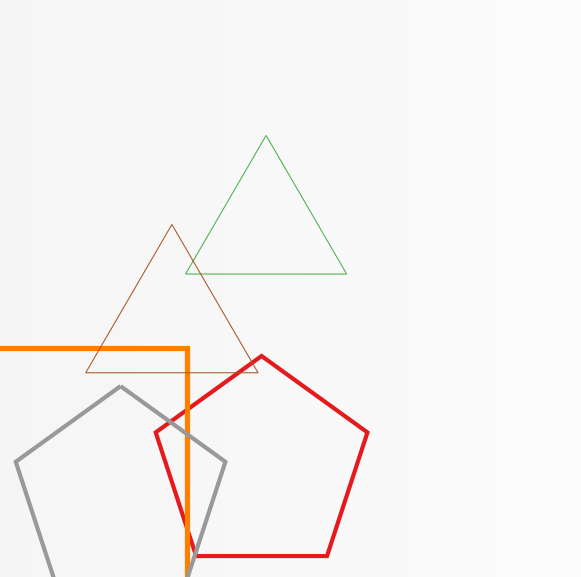[{"shape": "pentagon", "thickness": 2, "radius": 0.96, "center": [0.45, 0.191]}, {"shape": "triangle", "thickness": 0.5, "radius": 0.8, "center": [0.458, 0.605]}, {"shape": "square", "thickness": 2.5, "radius": 1.0, "center": [0.122, 0.196]}, {"shape": "triangle", "thickness": 0.5, "radius": 0.86, "center": [0.296, 0.439]}, {"shape": "pentagon", "thickness": 2, "radius": 0.95, "center": [0.207, 0.141]}]